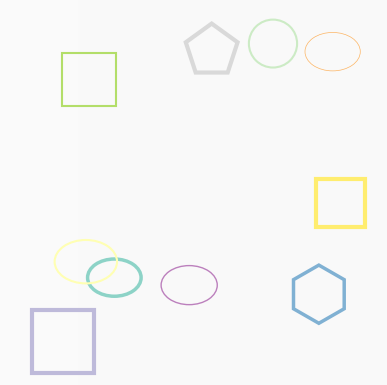[{"shape": "oval", "thickness": 2.5, "radius": 0.35, "center": [0.295, 0.279]}, {"shape": "oval", "thickness": 1.5, "radius": 0.4, "center": [0.222, 0.32]}, {"shape": "square", "thickness": 3, "radius": 0.4, "center": [0.163, 0.113]}, {"shape": "hexagon", "thickness": 2.5, "radius": 0.38, "center": [0.823, 0.236]}, {"shape": "oval", "thickness": 0.5, "radius": 0.36, "center": [0.858, 0.866]}, {"shape": "square", "thickness": 1.5, "radius": 0.35, "center": [0.229, 0.794]}, {"shape": "pentagon", "thickness": 3, "radius": 0.35, "center": [0.546, 0.868]}, {"shape": "oval", "thickness": 1, "radius": 0.36, "center": [0.488, 0.259]}, {"shape": "circle", "thickness": 1.5, "radius": 0.31, "center": [0.705, 0.887]}, {"shape": "square", "thickness": 3, "radius": 0.31, "center": [0.879, 0.472]}]